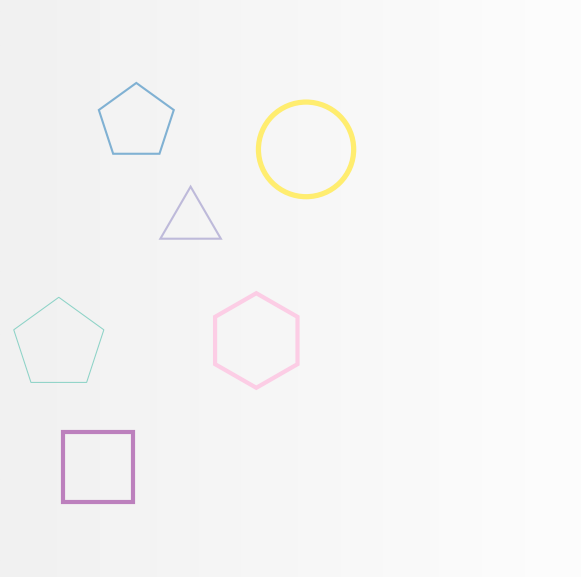[{"shape": "pentagon", "thickness": 0.5, "radius": 0.41, "center": [0.101, 0.403]}, {"shape": "triangle", "thickness": 1, "radius": 0.3, "center": [0.328, 0.616]}, {"shape": "pentagon", "thickness": 1, "radius": 0.34, "center": [0.235, 0.788]}, {"shape": "hexagon", "thickness": 2, "radius": 0.41, "center": [0.441, 0.41]}, {"shape": "square", "thickness": 2, "radius": 0.3, "center": [0.169, 0.19]}, {"shape": "circle", "thickness": 2.5, "radius": 0.41, "center": [0.527, 0.74]}]